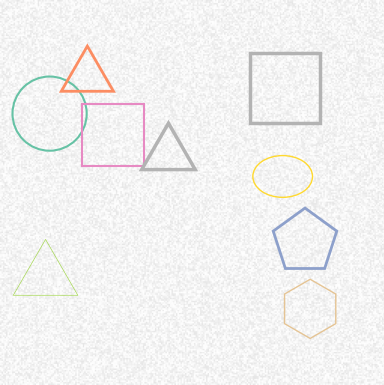[{"shape": "circle", "thickness": 1.5, "radius": 0.48, "center": [0.129, 0.705]}, {"shape": "triangle", "thickness": 2, "radius": 0.39, "center": [0.227, 0.802]}, {"shape": "pentagon", "thickness": 2, "radius": 0.43, "center": [0.792, 0.373]}, {"shape": "square", "thickness": 1.5, "radius": 0.4, "center": [0.295, 0.65]}, {"shape": "triangle", "thickness": 0.5, "radius": 0.48, "center": [0.118, 0.281]}, {"shape": "oval", "thickness": 1, "radius": 0.39, "center": [0.734, 0.542]}, {"shape": "hexagon", "thickness": 1, "radius": 0.38, "center": [0.806, 0.198]}, {"shape": "square", "thickness": 2.5, "radius": 0.45, "center": [0.741, 0.772]}, {"shape": "triangle", "thickness": 2.5, "radius": 0.4, "center": [0.438, 0.6]}]